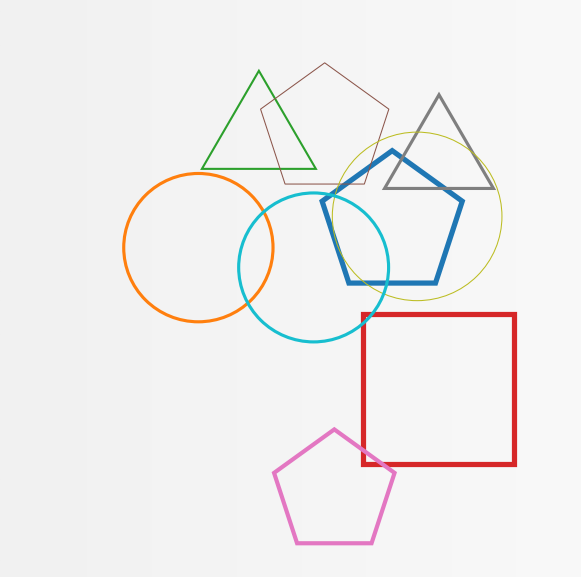[{"shape": "pentagon", "thickness": 2.5, "radius": 0.63, "center": [0.675, 0.612]}, {"shape": "circle", "thickness": 1.5, "radius": 0.64, "center": [0.341, 0.57]}, {"shape": "triangle", "thickness": 1, "radius": 0.57, "center": [0.445, 0.763]}, {"shape": "square", "thickness": 2.5, "radius": 0.65, "center": [0.754, 0.326]}, {"shape": "pentagon", "thickness": 0.5, "radius": 0.58, "center": [0.559, 0.774]}, {"shape": "pentagon", "thickness": 2, "radius": 0.54, "center": [0.575, 0.147]}, {"shape": "triangle", "thickness": 1.5, "radius": 0.54, "center": [0.755, 0.727]}, {"shape": "circle", "thickness": 0.5, "radius": 0.73, "center": [0.718, 0.624]}, {"shape": "circle", "thickness": 1.5, "radius": 0.64, "center": [0.54, 0.536]}]